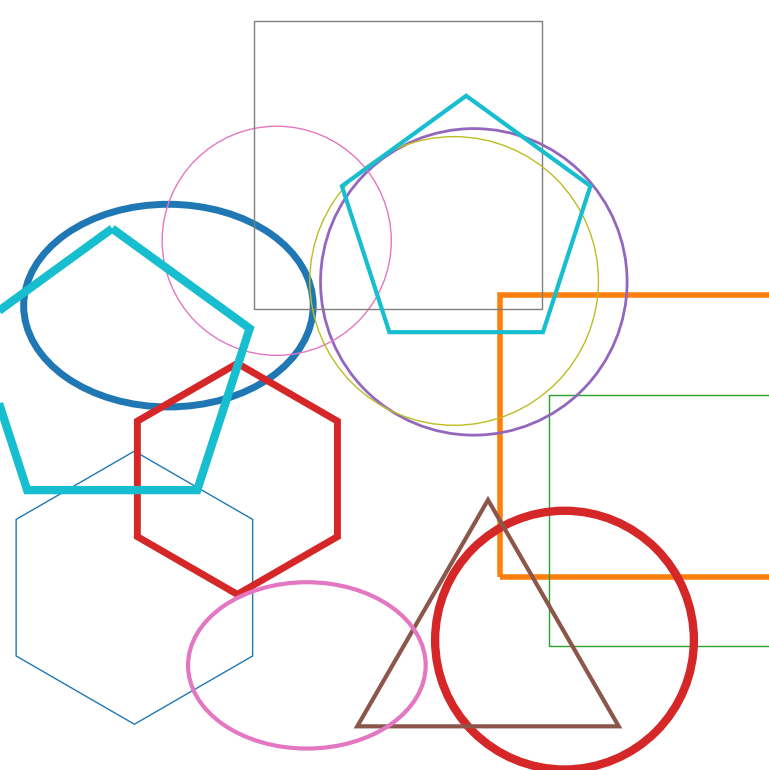[{"shape": "oval", "thickness": 2.5, "radius": 0.94, "center": [0.219, 0.603]}, {"shape": "hexagon", "thickness": 0.5, "radius": 0.89, "center": [0.175, 0.237]}, {"shape": "square", "thickness": 2, "radius": 0.92, "center": [0.832, 0.434]}, {"shape": "square", "thickness": 0.5, "radius": 0.81, "center": [0.876, 0.324]}, {"shape": "circle", "thickness": 3, "radius": 0.84, "center": [0.733, 0.169]}, {"shape": "hexagon", "thickness": 2.5, "radius": 0.75, "center": [0.308, 0.378]}, {"shape": "circle", "thickness": 1, "radius": 1.0, "center": [0.615, 0.634]}, {"shape": "triangle", "thickness": 1.5, "radius": 0.98, "center": [0.634, 0.155]}, {"shape": "oval", "thickness": 1.5, "radius": 0.77, "center": [0.399, 0.136]}, {"shape": "circle", "thickness": 0.5, "radius": 0.74, "center": [0.359, 0.687]}, {"shape": "square", "thickness": 0.5, "radius": 0.94, "center": [0.517, 0.786]}, {"shape": "circle", "thickness": 0.5, "radius": 0.94, "center": [0.59, 0.635]}, {"shape": "pentagon", "thickness": 3, "radius": 0.94, "center": [0.146, 0.515]}, {"shape": "pentagon", "thickness": 1.5, "radius": 0.85, "center": [0.605, 0.706]}]